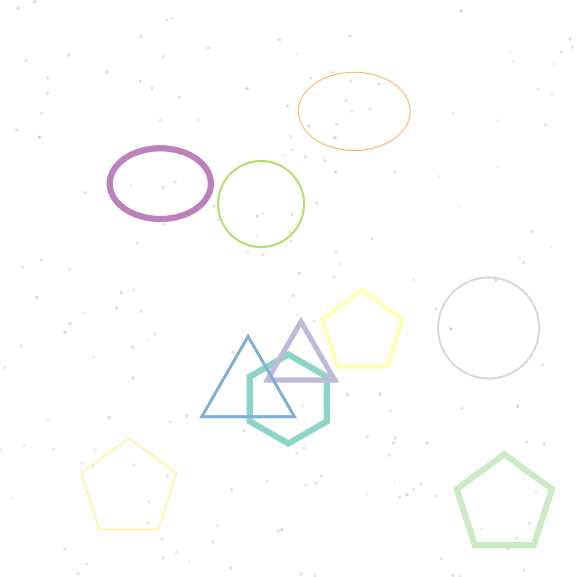[{"shape": "hexagon", "thickness": 3, "radius": 0.39, "center": [0.499, 0.308]}, {"shape": "pentagon", "thickness": 2, "radius": 0.37, "center": [0.627, 0.424]}, {"shape": "triangle", "thickness": 2.5, "radius": 0.34, "center": [0.521, 0.375]}, {"shape": "triangle", "thickness": 1.5, "radius": 0.46, "center": [0.43, 0.324]}, {"shape": "oval", "thickness": 0.5, "radius": 0.48, "center": [0.613, 0.806]}, {"shape": "circle", "thickness": 1, "radius": 0.37, "center": [0.452, 0.646]}, {"shape": "circle", "thickness": 1, "radius": 0.44, "center": [0.846, 0.431]}, {"shape": "oval", "thickness": 3, "radius": 0.44, "center": [0.278, 0.681]}, {"shape": "pentagon", "thickness": 3, "radius": 0.43, "center": [0.873, 0.126]}, {"shape": "pentagon", "thickness": 0.5, "radius": 0.44, "center": [0.223, 0.153]}]